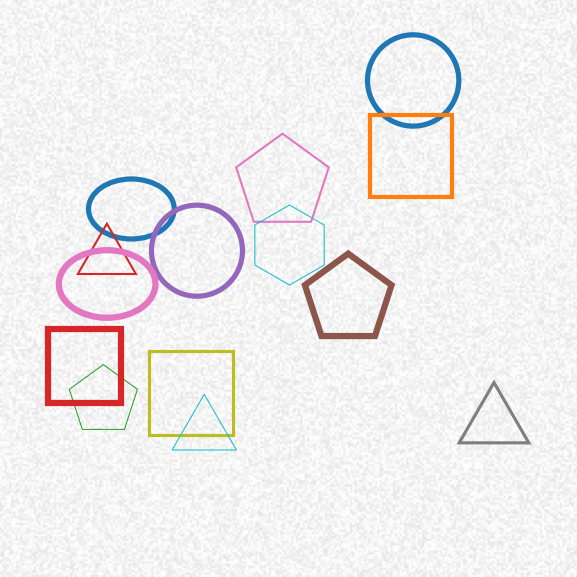[{"shape": "oval", "thickness": 2.5, "radius": 0.37, "center": [0.227, 0.637]}, {"shape": "circle", "thickness": 2.5, "radius": 0.4, "center": [0.715, 0.86]}, {"shape": "square", "thickness": 2, "radius": 0.35, "center": [0.712, 0.729]}, {"shape": "pentagon", "thickness": 0.5, "radius": 0.31, "center": [0.179, 0.306]}, {"shape": "triangle", "thickness": 1, "radius": 0.29, "center": [0.185, 0.554]}, {"shape": "square", "thickness": 3, "radius": 0.32, "center": [0.146, 0.365]}, {"shape": "circle", "thickness": 2.5, "radius": 0.39, "center": [0.341, 0.565]}, {"shape": "pentagon", "thickness": 3, "radius": 0.39, "center": [0.603, 0.481]}, {"shape": "pentagon", "thickness": 1, "radius": 0.42, "center": [0.489, 0.683]}, {"shape": "oval", "thickness": 3, "radius": 0.42, "center": [0.186, 0.507]}, {"shape": "triangle", "thickness": 1.5, "radius": 0.35, "center": [0.855, 0.267]}, {"shape": "square", "thickness": 1.5, "radius": 0.36, "center": [0.331, 0.319]}, {"shape": "hexagon", "thickness": 0.5, "radius": 0.35, "center": [0.501, 0.575]}, {"shape": "triangle", "thickness": 0.5, "radius": 0.32, "center": [0.354, 0.252]}]